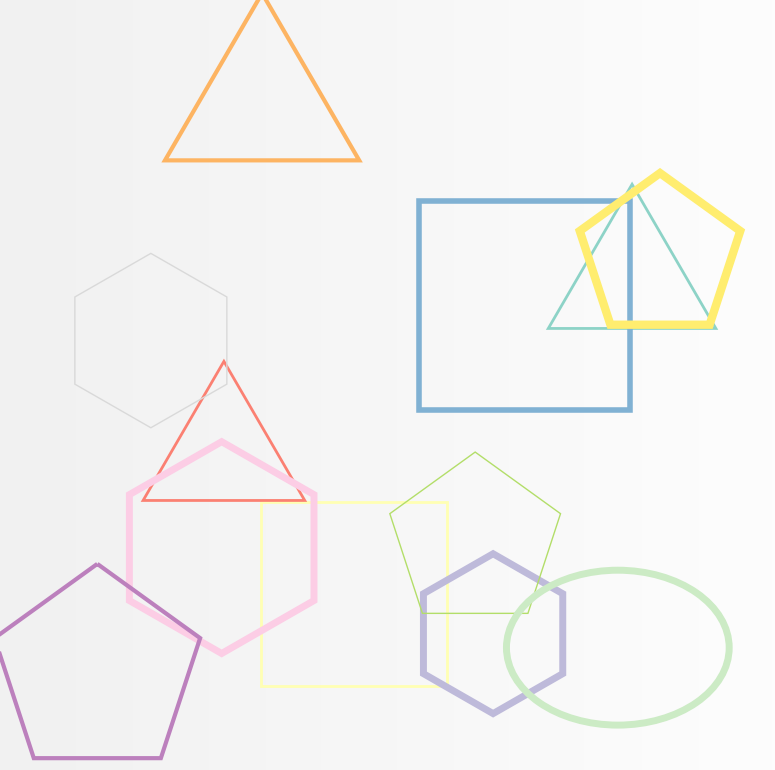[{"shape": "triangle", "thickness": 1, "radius": 0.62, "center": [0.816, 0.636]}, {"shape": "square", "thickness": 1, "radius": 0.6, "center": [0.457, 0.229]}, {"shape": "hexagon", "thickness": 2.5, "radius": 0.52, "center": [0.636, 0.177]}, {"shape": "triangle", "thickness": 1, "radius": 0.6, "center": [0.289, 0.41]}, {"shape": "square", "thickness": 2, "radius": 0.68, "center": [0.677, 0.603]}, {"shape": "triangle", "thickness": 1.5, "radius": 0.72, "center": [0.338, 0.864]}, {"shape": "pentagon", "thickness": 0.5, "radius": 0.58, "center": [0.613, 0.297]}, {"shape": "hexagon", "thickness": 2.5, "radius": 0.69, "center": [0.286, 0.289]}, {"shape": "hexagon", "thickness": 0.5, "radius": 0.57, "center": [0.195, 0.558]}, {"shape": "pentagon", "thickness": 1.5, "radius": 0.7, "center": [0.126, 0.128]}, {"shape": "oval", "thickness": 2.5, "radius": 0.72, "center": [0.797, 0.159]}, {"shape": "pentagon", "thickness": 3, "radius": 0.54, "center": [0.852, 0.666]}]